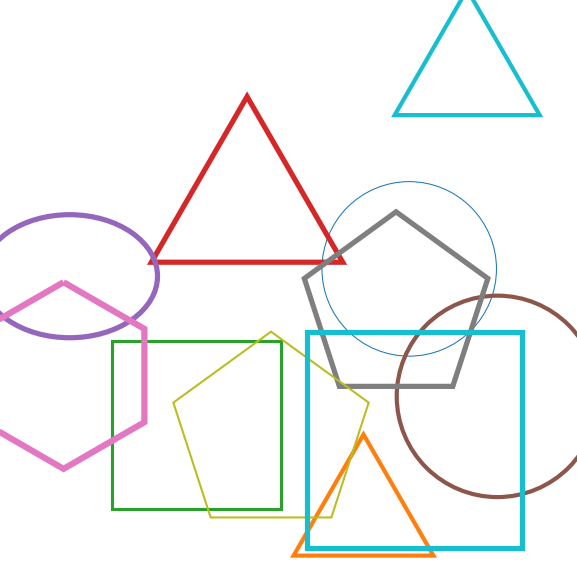[{"shape": "circle", "thickness": 0.5, "radius": 0.76, "center": [0.709, 0.534]}, {"shape": "triangle", "thickness": 2, "radius": 0.7, "center": [0.629, 0.107]}, {"shape": "square", "thickness": 1.5, "radius": 0.73, "center": [0.341, 0.263]}, {"shape": "triangle", "thickness": 2.5, "radius": 0.96, "center": [0.428, 0.641]}, {"shape": "oval", "thickness": 2.5, "radius": 0.76, "center": [0.121, 0.521]}, {"shape": "circle", "thickness": 2, "radius": 0.87, "center": [0.861, 0.313]}, {"shape": "hexagon", "thickness": 3, "radius": 0.81, "center": [0.11, 0.349]}, {"shape": "pentagon", "thickness": 2.5, "radius": 0.84, "center": [0.686, 0.465]}, {"shape": "pentagon", "thickness": 1, "radius": 0.89, "center": [0.469, 0.247]}, {"shape": "triangle", "thickness": 2, "radius": 0.72, "center": [0.809, 0.872]}, {"shape": "square", "thickness": 2.5, "radius": 0.93, "center": [0.718, 0.237]}]